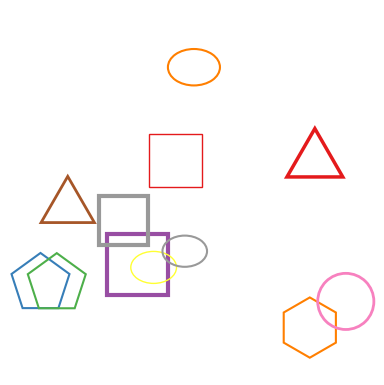[{"shape": "square", "thickness": 1, "radius": 0.34, "center": [0.456, 0.583]}, {"shape": "triangle", "thickness": 2.5, "radius": 0.42, "center": [0.818, 0.582]}, {"shape": "pentagon", "thickness": 1.5, "radius": 0.4, "center": [0.105, 0.264]}, {"shape": "pentagon", "thickness": 1.5, "radius": 0.4, "center": [0.147, 0.263]}, {"shape": "square", "thickness": 3, "radius": 0.39, "center": [0.358, 0.313]}, {"shape": "hexagon", "thickness": 1.5, "radius": 0.39, "center": [0.805, 0.149]}, {"shape": "oval", "thickness": 1.5, "radius": 0.34, "center": [0.504, 0.825]}, {"shape": "oval", "thickness": 1, "radius": 0.3, "center": [0.399, 0.305]}, {"shape": "triangle", "thickness": 2, "radius": 0.4, "center": [0.176, 0.462]}, {"shape": "circle", "thickness": 2, "radius": 0.36, "center": [0.898, 0.217]}, {"shape": "oval", "thickness": 1.5, "radius": 0.29, "center": [0.48, 0.348]}, {"shape": "square", "thickness": 3, "radius": 0.32, "center": [0.321, 0.428]}]